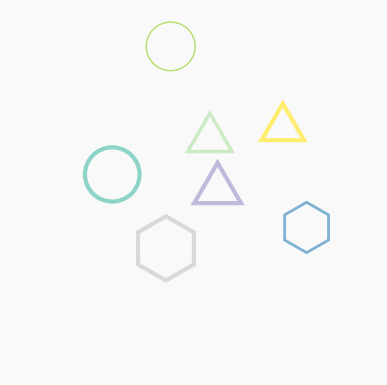[{"shape": "circle", "thickness": 3, "radius": 0.35, "center": [0.29, 0.547]}, {"shape": "triangle", "thickness": 3, "radius": 0.35, "center": [0.561, 0.507]}, {"shape": "hexagon", "thickness": 2, "radius": 0.33, "center": [0.791, 0.409]}, {"shape": "circle", "thickness": 1, "radius": 0.32, "center": [0.441, 0.88]}, {"shape": "hexagon", "thickness": 3, "radius": 0.42, "center": [0.428, 0.355]}, {"shape": "triangle", "thickness": 2.5, "radius": 0.33, "center": [0.542, 0.64]}, {"shape": "triangle", "thickness": 3, "radius": 0.32, "center": [0.73, 0.668]}]